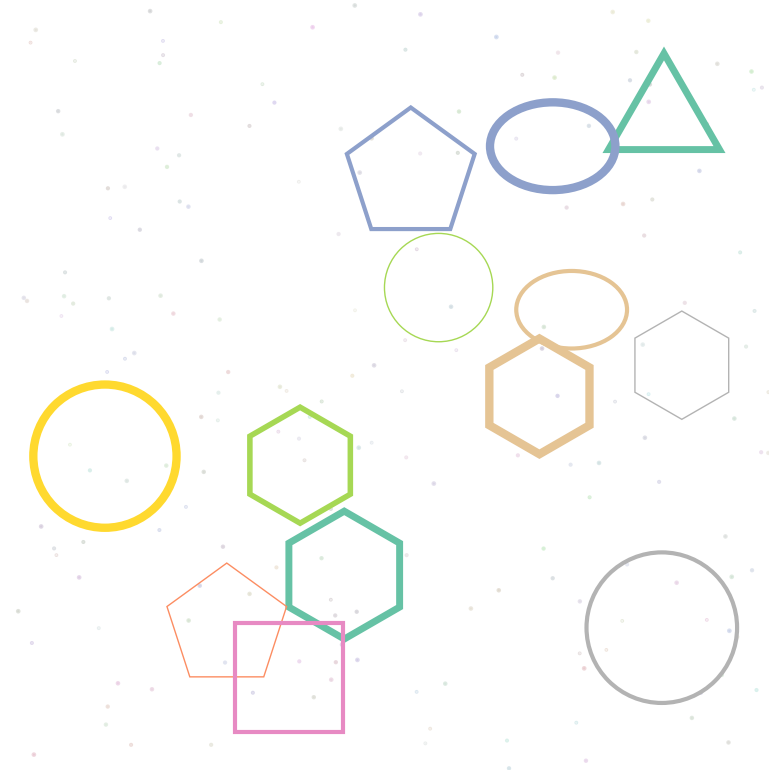[{"shape": "hexagon", "thickness": 2.5, "radius": 0.42, "center": [0.447, 0.253]}, {"shape": "triangle", "thickness": 2.5, "radius": 0.42, "center": [0.862, 0.847]}, {"shape": "pentagon", "thickness": 0.5, "radius": 0.41, "center": [0.295, 0.187]}, {"shape": "pentagon", "thickness": 1.5, "radius": 0.44, "center": [0.533, 0.773]}, {"shape": "oval", "thickness": 3, "radius": 0.41, "center": [0.718, 0.81]}, {"shape": "square", "thickness": 1.5, "radius": 0.35, "center": [0.376, 0.12]}, {"shape": "hexagon", "thickness": 2, "radius": 0.38, "center": [0.39, 0.396]}, {"shape": "circle", "thickness": 0.5, "radius": 0.35, "center": [0.57, 0.627]}, {"shape": "circle", "thickness": 3, "radius": 0.47, "center": [0.136, 0.408]}, {"shape": "hexagon", "thickness": 3, "radius": 0.38, "center": [0.701, 0.485]}, {"shape": "oval", "thickness": 1.5, "radius": 0.36, "center": [0.742, 0.598]}, {"shape": "circle", "thickness": 1.5, "radius": 0.49, "center": [0.859, 0.185]}, {"shape": "hexagon", "thickness": 0.5, "radius": 0.35, "center": [0.885, 0.526]}]